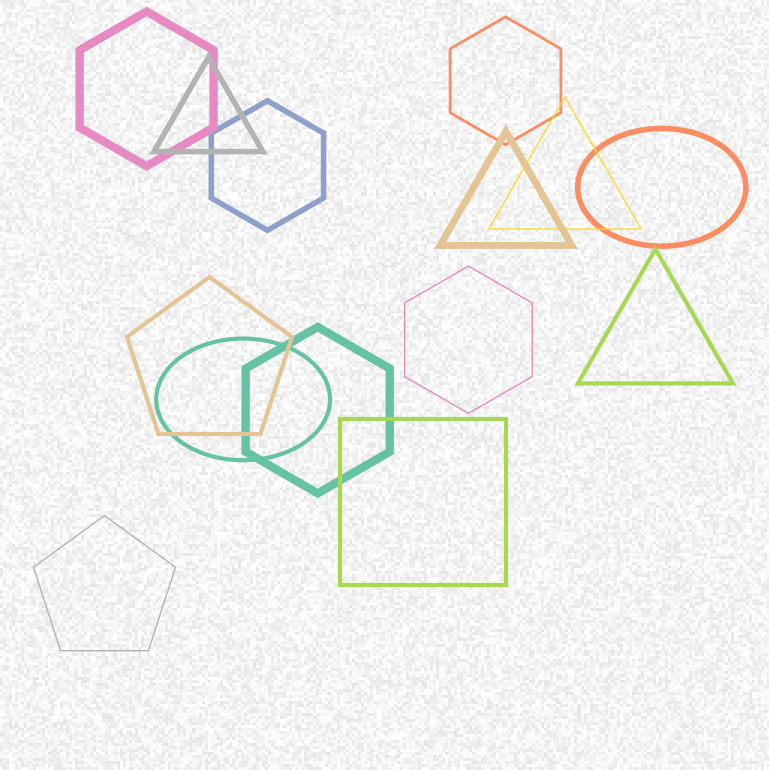[{"shape": "oval", "thickness": 1.5, "radius": 0.56, "center": [0.316, 0.481]}, {"shape": "hexagon", "thickness": 3, "radius": 0.54, "center": [0.413, 0.467]}, {"shape": "hexagon", "thickness": 1, "radius": 0.42, "center": [0.657, 0.895]}, {"shape": "oval", "thickness": 2, "radius": 0.55, "center": [0.859, 0.757]}, {"shape": "hexagon", "thickness": 2, "radius": 0.42, "center": [0.347, 0.785]}, {"shape": "hexagon", "thickness": 0.5, "radius": 0.48, "center": [0.608, 0.559]}, {"shape": "hexagon", "thickness": 3, "radius": 0.5, "center": [0.19, 0.885]}, {"shape": "square", "thickness": 1.5, "radius": 0.54, "center": [0.549, 0.348]}, {"shape": "triangle", "thickness": 1.5, "radius": 0.58, "center": [0.851, 0.56]}, {"shape": "triangle", "thickness": 0.5, "radius": 0.57, "center": [0.734, 0.76]}, {"shape": "triangle", "thickness": 2.5, "radius": 0.49, "center": [0.657, 0.731]}, {"shape": "pentagon", "thickness": 1.5, "radius": 0.56, "center": [0.272, 0.528]}, {"shape": "pentagon", "thickness": 0.5, "radius": 0.48, "center": [0.136, 0.233]}, {"shape": "triangle", "thickness": 2, "radius": 0.41, "center": [0.271, 0.844]}]